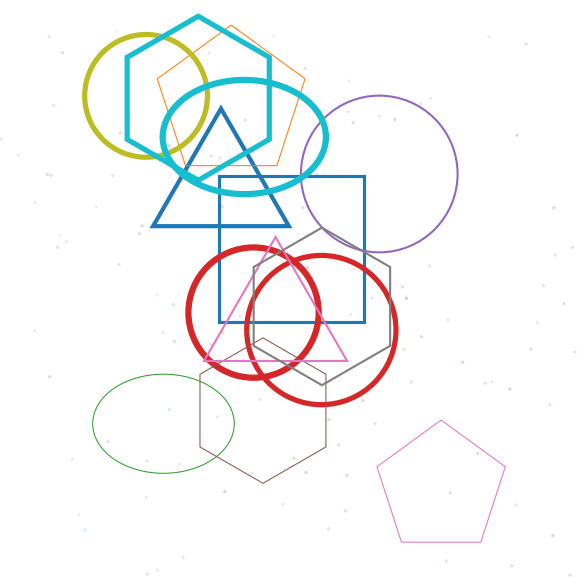[{"shape": "triangle", "thickness": 2, "radius": 0.68, "center": [0.383, 0.675]}, {"shape": "square", "thickness": 1.5, "radius": 0.63, "center": [0.505, 0.568]}, {"shape": "pentagon", "thickness": 0.5, "radius": 0.67, "center": [0.4, 0.821]}, {"shape": "oval", "thickness": 0.5, "radius": 0.61, "center": [0.283, 0.265]}, {"shape": "circle", "thickness": 3, "radius": 0.56, "center": [0.439, 0.458]}, {"shape": "circle", "thickness": 2.5, "radius": 0.65, "center": [0.556, 0.428]}, {"shape": "circle", "thickness": 1, "radius": 0.68, "center": [0.657, 0.698]}, {"shape": "hexagon", "thickness": 0.5, "radius": 0.63, "center": [0.455, 0.288]}, {"shape": "triangle", "thickness": 1, "radius": 0.72, "center": [0.477, 0.446]}, {"shape": "pentagon", "thickness": 0.5, "radius": 0.58, "center": [0.764, 0.155]}, {"shape": "hexagon", "thickness": 1, "radius": 0.68, "center": [0.557, 0.469]}, {"shape": "circle", "thickness": 2.5, "radius": 0.53, "center": [0.253, 0.833]}, {"shape": "oval", "thickness": 3, "radius": 0.71, "center": [0.423, 0.762]}, {"shape": "hexagon", "thickness": 2.5, "radius": 0.71, "center": [0.343, 0.829]}]